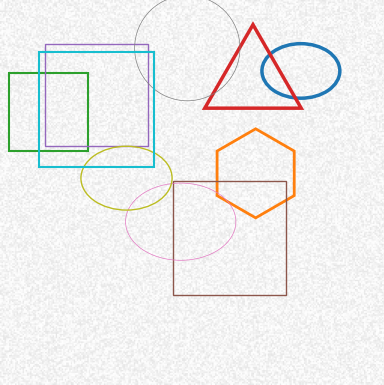[{"shape": "oval", "thickness": 2.5, "radius": 0.51, "center": [0.782, 0.816]}, {"shape": "hexagon", "thickness": 2, "radius": 0.58, "center": [0.664, 0.55]}, {"shape": "square", "thickness": 1.5, "radius": 0.51, "center": [0.125, 0.709]}, {"shape": "triangle", "thickness": 2.5, "radius": 0.72, "center": [0.657, 0.791]}, {"shape": "square", "thickness": 1, "radius": 0.67, "center": [0.252, 0.753]}, {"shape": "square", "thickness": 1, "radius": 0.74, "center": [0.596, 0.382]}, {"shape": "oval", "thickness": 0.5, "radius": 0.72, "center": [0.469, 0.424]}, {"shape": "circle", "thickness": 0.5, "radius": 0.68, "center": [0.487, 0.875]}, {"shape": "oval", "thickness": 1, "radius": 0.59, "center": [0.329, 0.537]}, {"shape": "square", "thickness": 1.5, "radius": 0.74, "center": [0.251, 0.716]}]